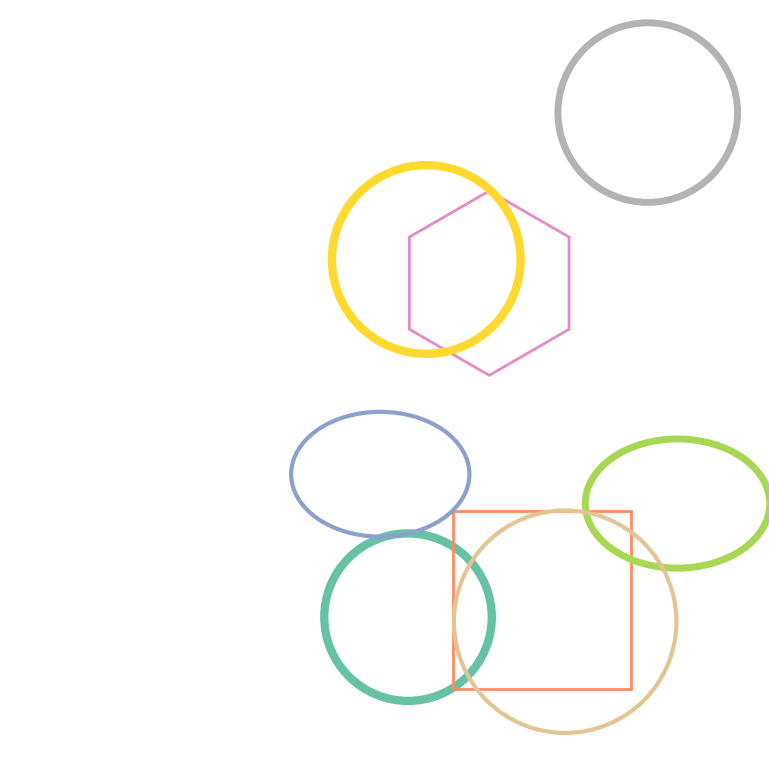[{"shape": "circle", "thickness": 3, "radius": 0.54, "center": [0.53, 0.199]}, {"shape": "square", "thickness": 1, "radius": 0.58, "center": [0.704, 0.221]}, {"shape": "oval", "thickness": 1.5, "radius": 0.58, "center": [0.494, 0.384]}, {"shape": "hexagon", "thickness": 1, "radius": 0.6, "center": [0.635, 0.632]}, {"shape": "oval", "thickness": 2.5, "radius": 0.6, "center": [0.88, 0.346]}, {"shape": "circle", "thickness": 3, "radius": 0.61, "center": [0.554, 0.663]}, {"shape": "circle", "thickness": 1.5, "radius": 0.72, "center": [0.734, 0.193]}, {"shape": "circle", "thickness": 2.5, "radius": 0.58, "center": [0.841, 0.854]}]